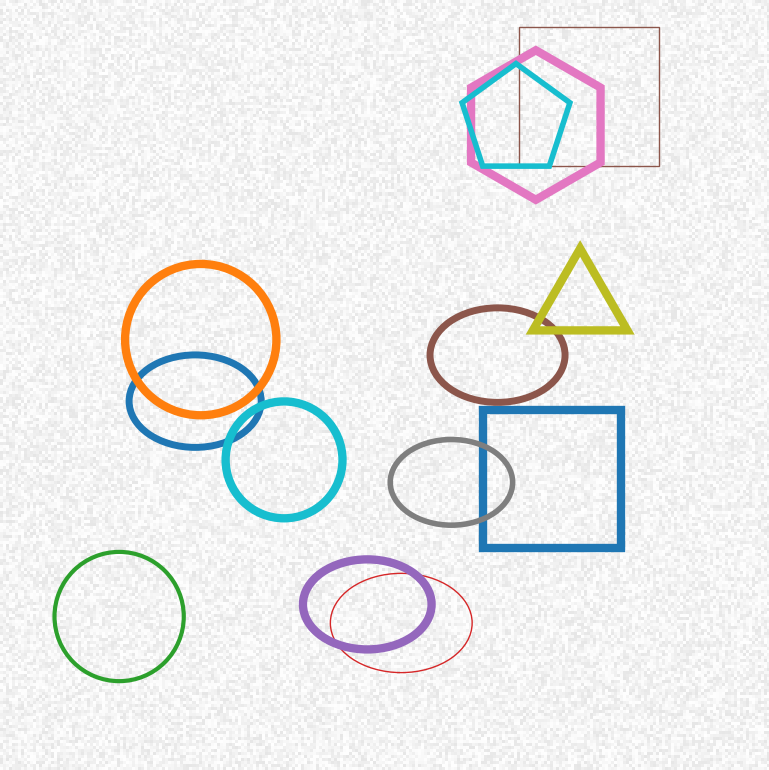[{"shape": "oval", "thickness": 2.5, "radius": 0.43, "center": [0.253, 0.479]}, {"shape": "square", "thickness": 3, "radius": 0.45, "center": [0.716, 0.377]}, {"shape": "circle", "thickness": 3, "radius": 0.49, "center": [0.261, 0.559]}, {"shape": "circle", "thickness": 1.5, "radius": 0.42, "center": [0.155, 0.199]}, {"shape": "oval", "thickness": 0.5, "radius": 0.46, "center": [0.521, 0.191]}, {"shape": "oval", "thickness": 3, "radius": 0.42, "center": [0.477, 0.215]}, {"shape": "square", "thickness": 0.5, "radius": 0.45, "center": [0.765, 0.875]}, {"shape": "oval", "thickness": 2.5, "radius": 0.44, "center": [0.646, 0.539]}, {"shape": "hexagon", "thickness": 3, "radius": 0.49, "center": [0.696, 0.838]}, {"shape": "oval", "thickness": 2, "radius": 0.4, "center": [0.586, 0.374]}, {"shape": "triangle", "thickness": 3, "radius": 0.35, "center": [0.753, 0.606]}, {"shape": "pentagon", "thickness": 2, "radius": 0.37, "center": [0.67, 0.844]}, {"shape": "circle", "thickness": 3, "radius": 0.38, "center": [0.369, 0.403]}]